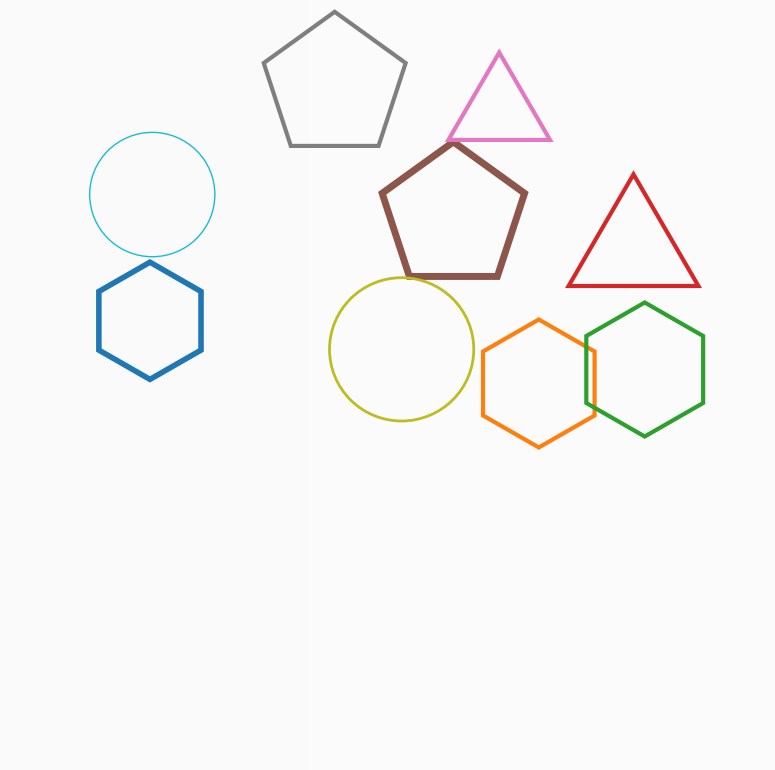[{"shape": "hexagon", "thickness": 2, "radius": 0.38, "center": [0.193, 0.583]}, {"shape": "hexagon", "thickness": 1.5, "radius": 0.42, "center": [0.695, 0.502]}, {"shape": "hexagon", "thickness": 1.5, "radius": 0.44, "center": [0.832, 0.52]}, {"shape": "triangle", "thickness": 1.5, "radius": 0.48, "center": [0.817, 0.677]}, {"shape": "pentagon", "thickness": 2.5, "radius": 0.48, "center": [0.585, 0.719]}, {"shape": "triangle", "thickness": 1.5, "radius": 0.38, "center": [0.644, 0.856]}, {"shape": "pentagon", "thickness": 1.5, "radius": 0.48, "center": [0.432, 0.888]}, {"shape": "circle", "thickness": 1, "radius": 0.47, "center": [0.518, 0.546]}, {"shape": "circle", "thickness": 0.5, "radius": 0.4, "center": [0.196, 0.747]}]